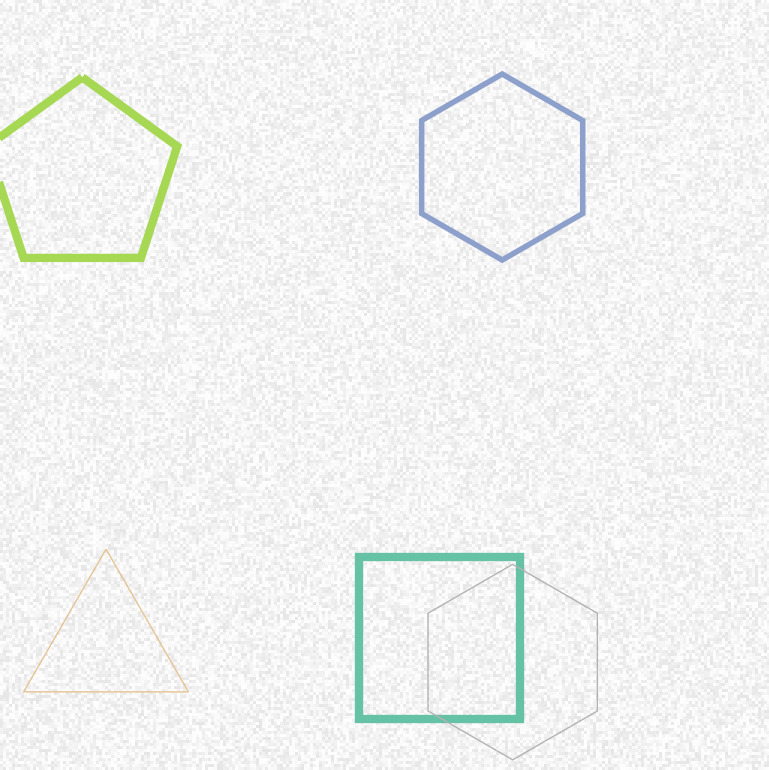[{"shape": "square", "thickness": 3, "radius": 0.52, "center": [0.571, 0.171]}, {"shape": "hexagon", "thickness": 2, "radius": 0.6, "center": [0.652, 0.783]}, {"shape": "pentagon", "thickness": 3, "radius": 0.65, "center": [0.107, 0.77]}, {"shape": "triangle", "thickness": 0.5, "radius": 0.62, "center": [0.138, 0.163]}, {"shape": "hexagon", "thickness": 0.5, "radius": 0.63, "center": [0.666, 0.14]}]